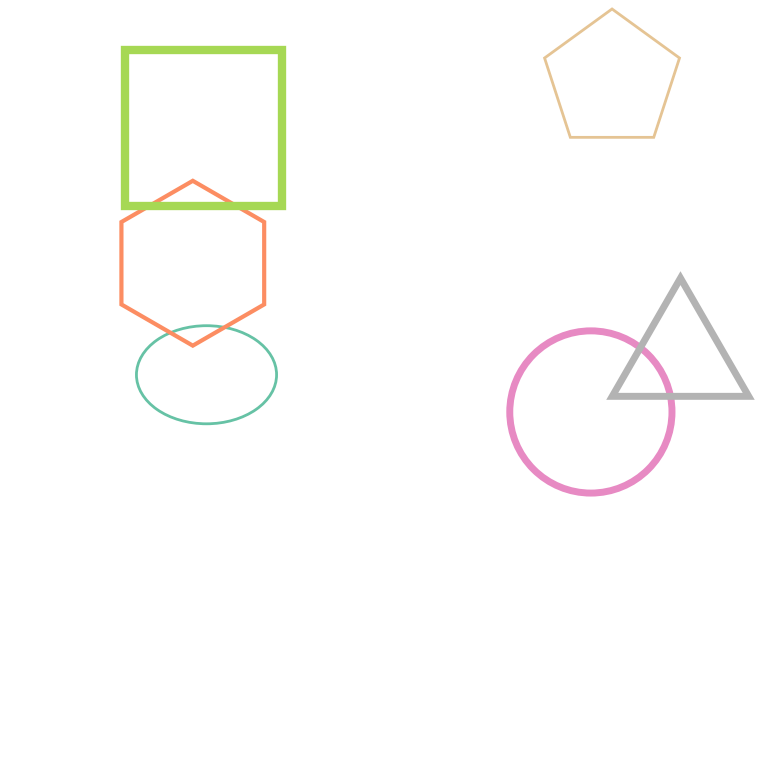[{"shape": "oval", "thickness": 1, "radius": 0.45, "center": [0.268, 0.513]}, {"shape": "hexagon", "thickness": 1.5, "radius": 0.54, "center": [0.25, 0.658]}, {"shape": "circle", "thickness": 2.5, "radius": 0.53, "center": [0.767, 0.465]}, {"shape": "square", "thickness": 3, "radius": 0.51, "center": [0.265, 0.834]}, {"shape": "pentagon", "thickness": 1, "radius": 0.46, "center": [0.795, 0.896]}, {"shape": "triangle", "thickness": 2.5, "radius": 0.51, "center": [0.884, 0.536]}]